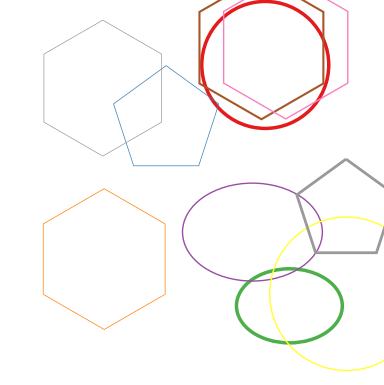[{"shape": "circle", "thickness": 2.5, "radius": 0.82, "center": [0.689, 0.831]}, {"shape": "pentagon", "thickness": 0.5, "radius": 0.72, "center": [0.432, 0.686]}, {"shape": "oval", "thickness": 2.5, "radius": 0.69, "center": [0.752, 0.206]}, {"shape": "oval", "thickness": 1, "radius": 0.91, "center": [0.656, 0.397]}, {"shape": "hexagon", "thickness": 0.5, "radius": 0.91, "center": [0.271, 0.327]}, {"shape": "circle", "thickness": 1, "radius": 1.0, "center": [0.9, 0.237]}, {"shape": "hexagon", "thickness": 1.5, "radius": 0.93, "center": [0.679, 0.876]}, {"shape": "hexagon", "thickness": 1, "radius": 0.93, "center": [0.742, 0.877]}, {"shape": "pentagon", "thickness": 2, "radius": 0.67, "center": [0.899, 0.452]}, {"shape": "hexagon", "thickness": 0.5, "radius": 0.88, "center": [0.267, 0.771]}]